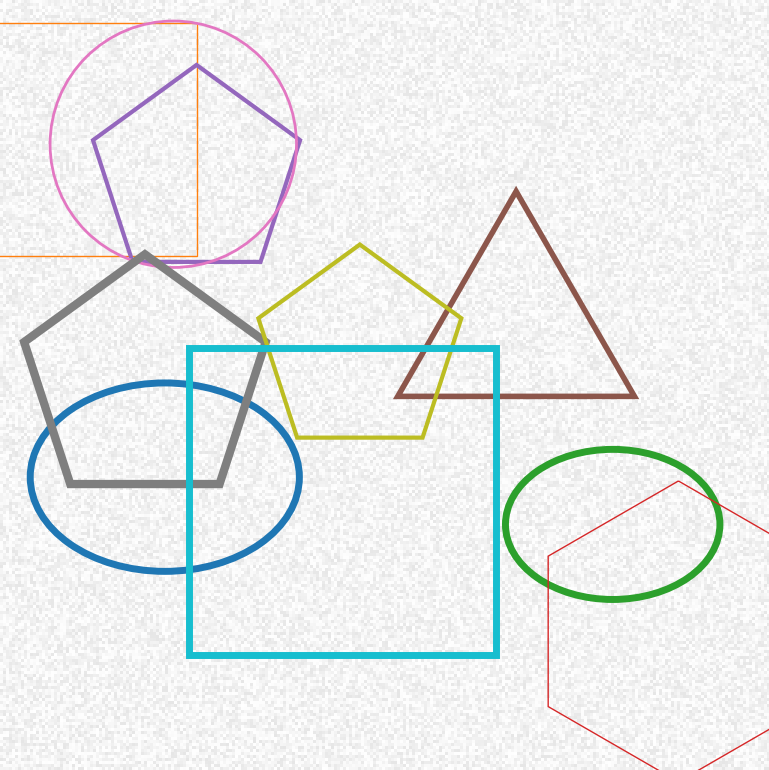[{"shape": "oval", "thickness": 2.5, "radius": 0.87, "center": [0.214, 0.38]}, {"shape": "square", "thickness": 0.5, "radius": 0.75, "center": [0.105, 0.819]}, {"shape": "oval", "thickness": 2.5, "radius": 0.7, "center": [0.796, 0.319]}, {"shape": "hexagon", "thickness": 0.5, "radius": 0.98, "center": [0.881, 0.18]}, {"shape": "pentagon", "thickness": 1.5, "radius": 0.71, "center": [0.255, 0.774]}, {"shape": "triangle", "thickness": 2, "radius": 0.89, "center": [0.67, 0.574]}, {"shape": "circle", "thickness": 1, "radius": 0.8, "center": [0.225, 0.813]}, {"shape": "pentagon", "thickness": 3, "radius": 0.82, "center": [0.188, 0.505]}, {"shape": "pentagon", "thickness": 1.5, "radius": 0.69, "center": [0.467, 0.544]}, {"shape": "square", "thickness": 2.5, "radius": 1.0, "center": [0.445, 0.348]}]